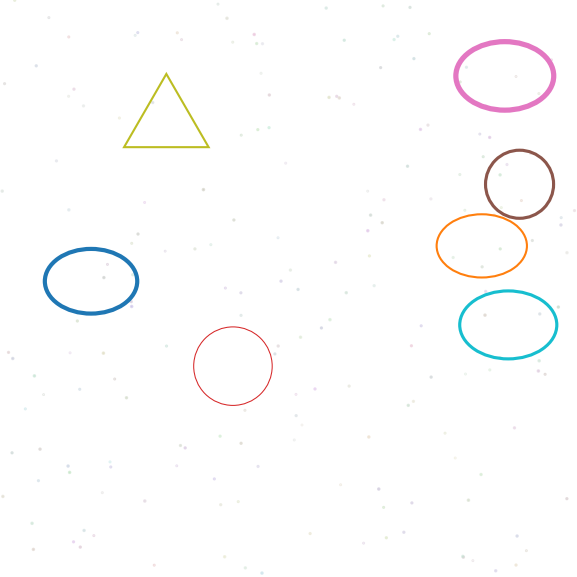[{"shape": "oval", "thickness": 2, "radius": 0.4, "center": [0.158, 0.512]}, {"shape": "oval", "thickness": 1, "radius": 0.39, "center": [0.834, 0.573]}, {"shape": "circle", "thickness": 0.5, "radius": 0.34, "center": [0.403, 0.365]}, {"shape": "circle", "thickness": 1.5, "radius": 0.29, "center": [0.9, 0.68]}, {"shape": "oval", "thickness": 2.5, "radius": 0.42, "center": [0.874, 0.868]}, {"shape": "triangle", "thickness": 1, "radius": 0.42, "center": [0.288, 0.787]}, {"shape": "oval", "thickness": 1.5, "radius": 0.42, "center": [0.88, 0.437]}]